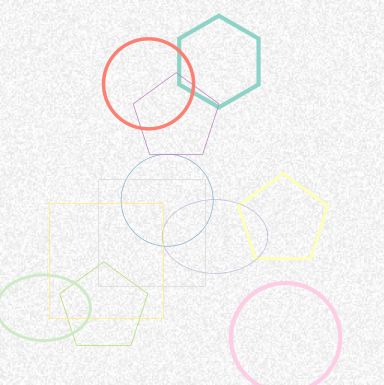[{"shape": "hexagon", "thickness": 3, "radius": 0.59, "center": [0.569, 0.84]}, {"shape": "pentagon", "thickness": 2, "radius": 0.61, "center": [0.735, 0.427]}, {"shape": "oval", "thickness": 0.5, "radius": 0.69, "center": [0.558, 0.386]}, {"shape": "circle", "thickness": 2.5, "radius": 0.58, "center": [0.386, 0.782]}, {"shape": "circle", "thickness": 0.5, "radius": 0.6, "center": [0.434, 0.48]}, {"shape": "pentagon", "thickness": 0.5, "radius": 0.6, "center": [0.269, 0.2]}, {"shape": "circle", "thickness": 3, "radius": 0.71, "center": [0.742, 0.123]}, {"shape": "square", "thickness": 0.5, "radius": 0.69, "center": [0.393, 0.395]}, {"shape": "pentagon", "thickness": 0.5, "radius": 0.59, "center": [0.457, 0.694]}, {"shape": "oval", "thickness": 2, "radius": 0.61, "center": [0.113, 0.201]}, {"shape": "square", "thickness": 0.5, "radius": 0.75, "center": [0.275, 0.324]}]